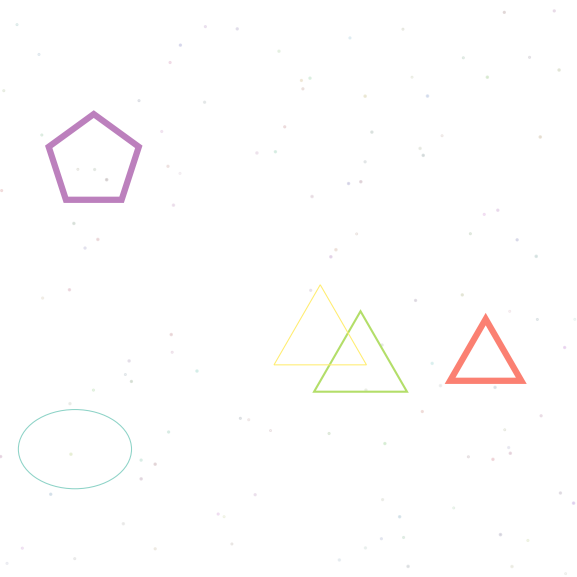[{"shape": "oval", "thickness": 0.5, "radius": 0.49, "center": [0.13, 0.221]}, {"shape": "triangle", "thickness": 3, "radius": 0.36, "center": [0.841, 0.375]}, {"shape": "triangle", "thickness": 1, "radius": 0.46, "center": [0.624, 0.367]}, {"shape": "pentagon", "thickness": 3, "radius": 0.41, "center": [0.162, 0.72]}, {"shape": "triangle", "thickness": 0.5, "radius": 0.46, "center": [0.555, 0.414]}]